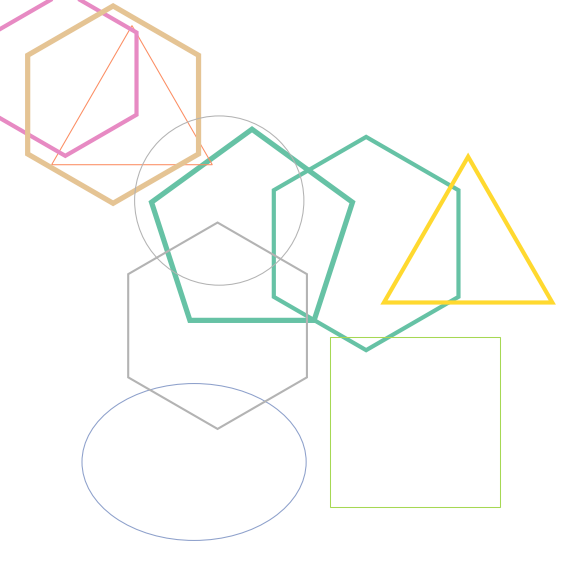[{"shape": "pentagon", "thickness": 2.5, "radius": 0.91, "center": [0.436, 0.592]}, {"shape": "hexagon", "thickness": 2, "radius": 0.92, "center": [0.634, 0.577]}, {"shape": "triangle", "thickness": 0.5, "radius": 0.8, "center": [0.229, 0.794]}, {"shape": "oval", "thickness": 0.5, "radius": 0.97, "center": [0.336, 0.199]}, {"shape": "hexagon", "thickness": 2, "radius": 0.71, "center": [0.113, 0.872]}, {"shape": "square", "thickness": 0.5, "radius": 0.74, "center": [0.719, 0.269]}, {"shape": "triangle", "thickness": 2, "radius": 0.84, "center": [0.811, 0.559]}, {"shape": "hexagon", "thickness": 2.5, "radius": 0.85, "center": [0.196, 0.818]}, {"shape": "hexagon", "thickness": 1, "radius": 0.89, "center": [0.377, 0.435]}, {"shape": "circle", "thickness": 0.5, "radius": 0.73, "center": [0.38, 0.652]}]